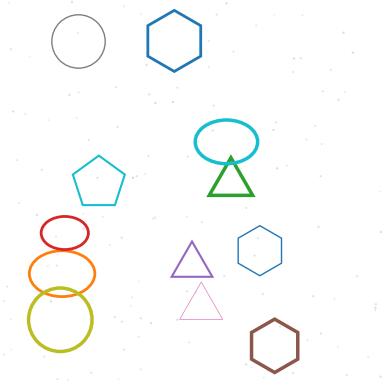[{"shape": "hexagon", "thickness": 1, "radius": 0.32, "center": [0.675, 0.349]}, {"shape": "hexagon", "thickness": 2, "radius": 0.4, "center": [0.453, 0.894]}, {"shape": "oval", "thickness": 2, "radius": 0.43, "center": [0.161, 0.289]}, {"shape": "triangle", "thickness": 2.5, "radius": 0.33, "center": [0.6, 0.525]}, {"shape": "oval", "thickness": 2, "radius": 0.31, "center": [0.168, 0.395]}, {"shape": "triangle", "thickness": 1.5, "radius": 0.31, "center": [0.499, 0.312]}, {"shape": "hexagon", "thickness": 2.5, "radius": 0.35, "center": [0.713, 0.102]}, {"shape": "triangle", "thickness": 0.5, "radius": 0.32, "center": [0.523, 0.203]}, {"shape": "circle", "thickness": 1, "radius": 0.35, "center": [0.204, 0.892]}, {"shape": "circle", "thickness": 2.5, "radius": 0.41, "center": [0.157, 0.169]}, {"shape": "pentagon", "thickness": 1.5, "radius": 0.36, "center": [0.257, 0.525]}, {"shape": "oval", "thickness": 2.5, "radius": 0.41, "center": [0.588, 0.632]}]